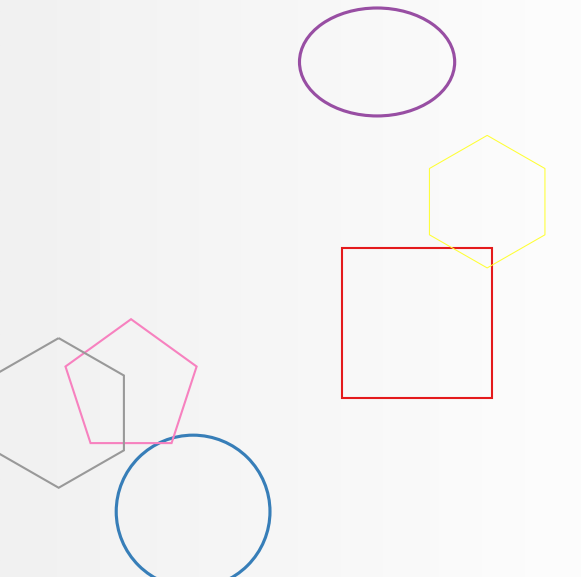[{"shape": "square", "thickness": 1, "radius": 0.65, "center": [0.718, 0.439]}, {"shape": "circle", "thickness": 1.5, "radius": 0.66, "center": [0.332, 0.113]}, {"shape": "oval", "thickness": 1.5, "radius": 0.67, "center": [0.649, 0.892]}, {"shape": "hexagon", "thickness": 0.5, "radius": 0.57, "center": [0.838, 0.65]}, {"shape": "pentagon", "thickness": 1, "radius": 0.59, "center": [0.225, 0.328]}, {"shape": "hexagon", "thickness": 1, "radius": 0.65, "center": [0.101, 0.284]}]